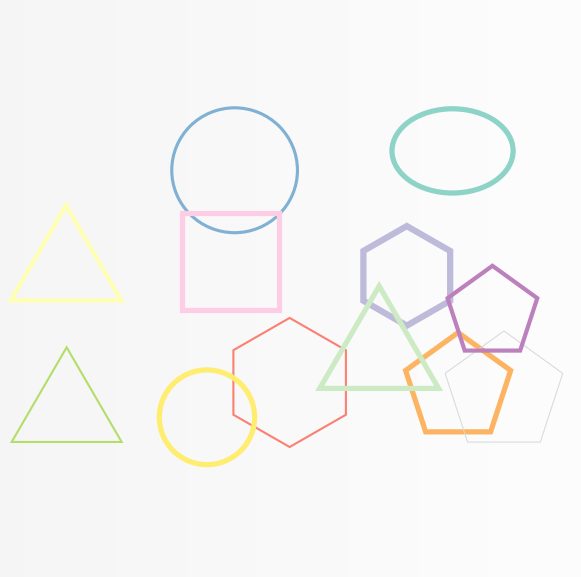[{"shape": "oval", "thickness": 2.5, "radius": 0.52, "center": [0.779, 0.738]}, {"shape": "triangle", "thickness": 2, "radius": 0.55, "center": [0.114, 0.534]}, {"shape": "hexagon", "thickness": 3, "radius": 0.43, "center": [0.7, 0.521]}, {"shape": "hexagon", "thickness": 1, "radius": 0.56, "center": [0.498, 0.337]}, {"shape": "circle", "thickness": 1.5, "radius": 0.54, "center": [0.404, 0.704]}, {"shape": "pentagon", "thickness": 2.5, "radius": 0.48, "center": [0.788, 0.328]}, {"shape": "triangle", "thickness": 1, "radius": 0.55, "center": [0.115, 0.288]}, {"shape": "square", "thickness": 2.5, "radius": 0.42, "center": [0.397, 0.546]}, {"shape": "pentagon", "thickness": 0.5, "radius": 0.53, "center": [0.867, 0.32]}, {"shape": "pentagon", "thickness": 2, "radius": 0.41, "center": [0.847, 0.458]}, {"shape": "triangle", "thickness": 2.5, "radius": 0.59, "center": [0.652, 0.386]}, {"shape": "circle", "thickness": 2.5, "radius": 0.41, "center": [0.356, 0.277]}]